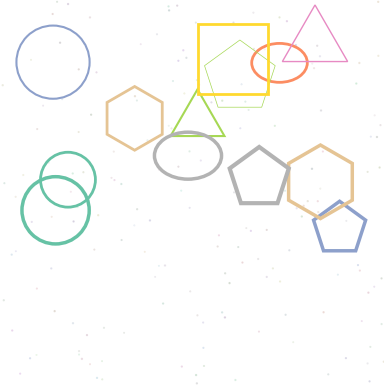[{"shape": "circle", "thickness": 2.5, "radius": 0.44, "center": [0.144, 0.454]}, {"shape": "circle", "thickness": 2, "radius": 0.36, "center": [0.177, 0.533]}, {"shape": "oval", "thickness": 2, "radius": 0.36, "center": [0.726, 0.837]}, {"shape": "pentagon", "thickness": 2.5, "radius": 0.36, "center": [0.882, 0.406]}, {"shape": "circle", "thickness": 1.5, "radius": 0.48, "center": [0.138, 0.839]}, {"shape": "triangle", "thickness": 1, "radius": 0.49, "center": [0.818, 0.889]}, {"shape": "pentagon", "thickness": 0.5, "radius": 0.48, "center": [0.623, 0.8]}, {"shape": "triangle", "thickness": 1.5, "radius": 0.4, "center": [0.513, 0.687]}, {"shape": "square", "thickness": 2, "radius": 0.45, "center": [0.605, 0.847]}, {"shape": "hexagon", "thickness": 2, "radius": 0.41, "center": [0.35, 0.693]}, {"shape": "hexagon", "thickness": 2.5, "radius": 0.48, "center": [0.832, 0.528]}, {"shape": "pentagon", "thickness": 3, "radius": 0.4, "center": [0.673, 0.538]}, {"shape": "oval", "thickness": 2.5, "radius": 0.44, "center": [0.488, 0.596]}]